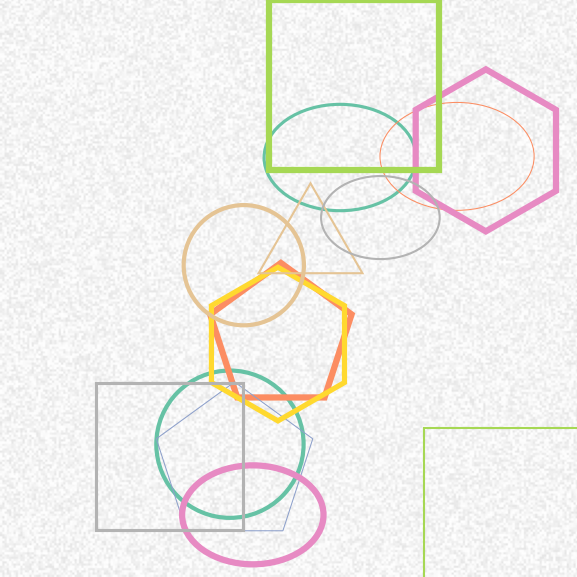[{"shape": "oval", "thickness": 1.5, "radius": 0.66, "center": [0.589, 0.726]}, {"shape": "circle", "thickness": 2, "radius": 0.64, "center": [0.398, 0.23]}, {"shape": "oval", "thickness": 0.5, "radius": 0.67, "center": [0.791, 0.728]}, {"shape": "pentagon", "thickness": 3, "radius": 0.64, "center": [0.486, 0.415]}, {"shape": "pentagon", "thickness": 0.5, "radius": 0.71, "center": [0.406, 0.195]}, {"shape": "hexagon", "thickness": 3, "radius": 0.7, "center": [0.841, 0.739]}, {"shape": "oval", "thickness": 3, "radius": 0.61, "center": [0.438, 0.108]}, {"shape": "square", "thickness": 1, "radius": 0.72, "center": [0.877, 0.115]}, {"shape": "square", "thickness": 3, "radius": 0.73, "center": [0.613, 0.852]}, {"shape": "hexagon", "thickness": 2.5, "radius": 0.67, "center": [0.481, 0.403]}, {"shape": "triangle", "thickness": 1, "radius": 0.52, "center": [0.538, 0.578]}, {"shape": "circle", "thickness": 2, "radius": 0.52, "center": [0.422, 0.54]}, {"shape": "oval", "thickness": 1, "radius": 0.51, "center": [0.659, 0.622]}, {"shape": "square", "thickness": 1.5, "radius": 0.64, "center": [0.294, 0.209]}]